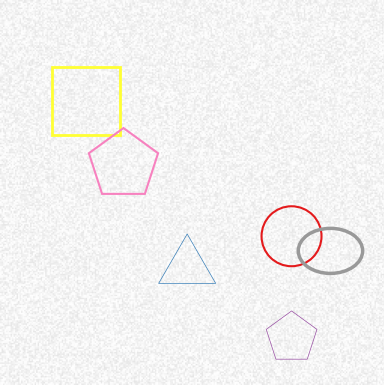[{"shape": "circle", "thickness": 1.5, "radius": 0.39, "center": [0.757, 0.386]}, {"shape": "triangle", "thickness": 0.5, "radius": 0.43, "center": [0.486, 0.307]}, {"shape": "pentagon", "thickness": 0.5, "radius": 0.35, "center": [0.757, 0.123]}, {"shape": "square", "thickness": 2, "radius": 0.44, "center": [0.223, 0.737]}, {"shape": "pentagon", "thickness": 1.5, "radius": 0.47, "center": [0.321, 0.573]}, {"shape": "oval", "thickness": 2.5, "radius": 0.42, "center": [0.858, 0.348]}]